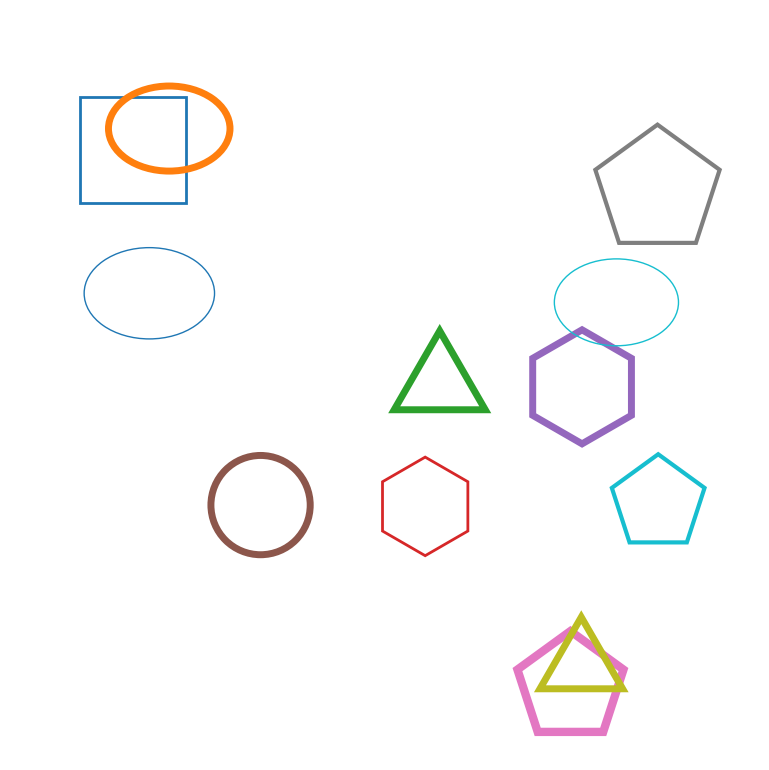[{"shape": "oval", "thickness": 0.5, "radius": 0.42, "center": [0.194, 0.619]}, {"shape": "square", "thickness": 1, "radius": 0.34, "center": [0.172, 0.805]}, {"shape": "oval", "thickness": 2.5, "radius": 0.39, "center": [0.22, 0.833]}, {"shape": "triangle", "thickness": 2.5, "radius": 0.34, "center": [0.571, 0.502]}, {"shape": "hexagon", "thickness": 1, "radius": 0.32, "center": [0.552, 0.342]}, {"shape": "hexagon", "thickness": 2.5, "radius": 0.37, "center": [0.756, 0.498]}, {"shape": "circle", "thickness": 2.5, "radius": 0.32, "center": [0.338, 0.344]}, {"shape": "pentagon", "thickness": 3, "radius": 0.36, "center": [0.741, 0.108]}, {"shape": "pentagon", "thickness": 1.5, "radius": 0.42, "center": [0.854, 0.753]}, {"shape": "triangle", "thickness": 2.5, "radius": 0.31, "center": [0.755, 0.136]}, {"shape": "pentagon", "thickness": 1.5, "radius": 0.32, "center": [0.855, 0.347]}, {"shape": "oval", "thickness": 0.5, "radius": 0.4, "center": [0.801, 0.607]}]